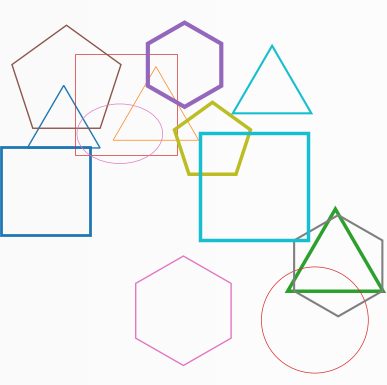[{"shape": "square", "thickness": 2, "radius": 0.57, "center": [0.118, 0.504]}, {"shape": "triangle", "thickness": 1, "radius": 0.54, "center": [0.164, 0.67]}, {"shape": "triangle", "thickness": 0.5, "radius": 0.64, "center": [0.402, 0.7]}, {"shape": "triangle", "thickness": 2.5, "radius": 0.71, "center": [0.866, 0.315]}, {"shape": "square", "thickness": 0.5, "radius": 0.66, "center": [0.325, 0.728]}, {"shape": "circle", "thickness": 0.5, "radius": 0.69, "center": [0.813, 0.169]}, {"shape": "hexagon", "thickness": 3, "radius": 0.55, "center": [0.476, 0.832]}, {"shape": "pentagon", "thickness": 1, "radius": 0.74, "center": [0.172, 0.787]}, {"shape": "oval", "thickness": 0.5, "radius": 0.55, "center": [0.309, 0.653]}, {"shape": "hexagon", "thickness": 1, "radius": 0.71, "center": [0.473, 0.193]}, {"shape": "hexagon", "thickness": 1.5, "radius": 0.66, "center": [0.873, 0.31]}, {"shape": "pentagon", "thickness": 2.5, "radius": 0.52, "center": [0.548, 0.631]}, {"shape": "triangle", "thickness": 1.5, "radius": 0.59, "center": [0.702, 0.764]}, {"shape": "square", "thickness": 2.5, "radius": 0.69, "center": [0.655, 0.516]}]